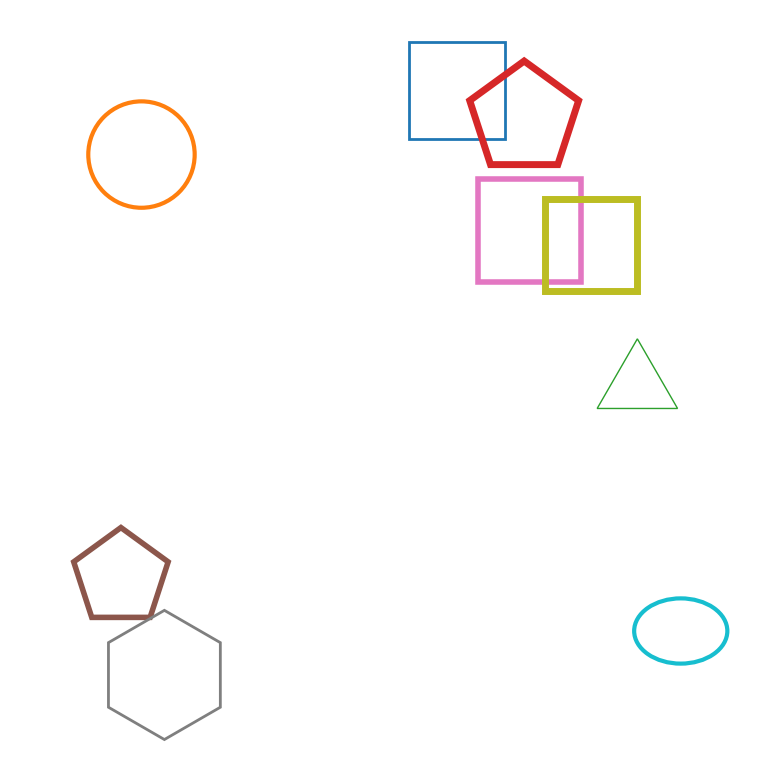[{"shape": "square", "thickness": 1, "radius": 0.31, "center": [0.593, 0.882]}, {"shape": "circle", "thickness": 1.5, "radius": 0.35, "center": [0.184, 0.799]}, {"shape": "triangle", "thickness": 0.5, "radius": 0.3, "center": [0.828, 0.5]}, {"shape": "pentagon", "thickness": 2.5, "radius": 0.37, "center": [0.681, 0.846]}, {"shape": "pentagon", "thickness": 2, "radius": 0.32, "center": [0.157, 0.25]}, {"shape": "square", "thickness": 2, "radius": 0.34, "center": [0.688, 0.701]}, {"shape": "hexagon", "thickness": 1, "radius": 0.42, "center": [0.214, 0.123]}, {"shape": "square", "thickness": 2.5, "radius": 0.3, "center": [0.768, 0.682]}, {"shape": "oval", "thickness": 1.5, "radius": 0.3, "center": [0.884, 0.181]}]